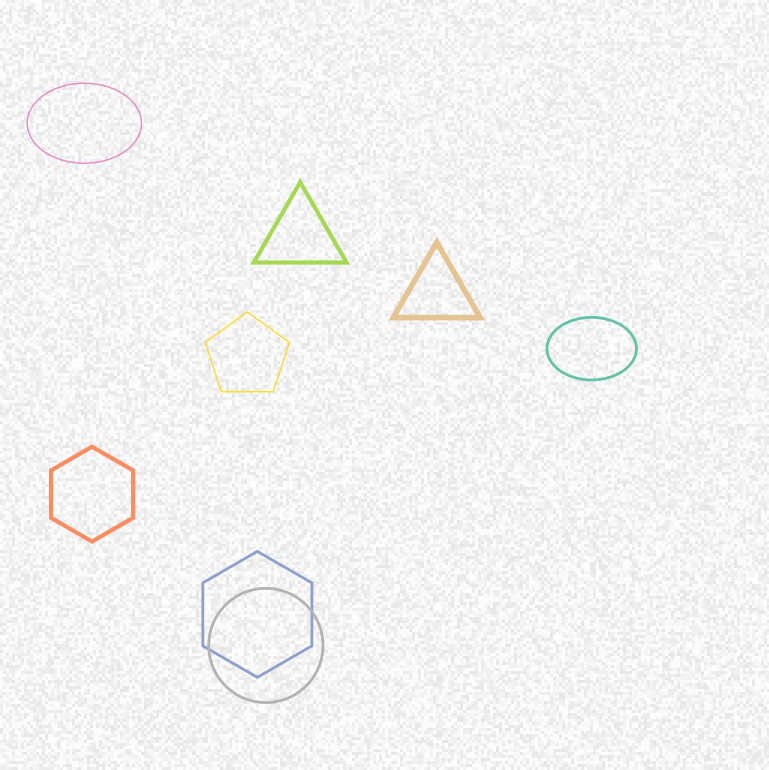[{"shape": "oval", "thickness": 1, "radius": 0.29, "center": [0.768, 0.547]}, {"shape": "hexagon", "thickness": 1.5, "radius": 0.31, "center": [0.12, 0.358]}, {"shape": "hexagon", "thickness": 1, "radius": 0.41, "center": [0.334, 0.202]}, {"shape": "oval", "thickness": 0.5, "radius": 0.37, "center": [0.11, 0.84]}, {"shape": "triangle", "thickness": 1.5, "radius": 0.35, "center": [0.39, 0.694]}, {"shape": "pentagon", "thickness": 0.5, "radius": 0.29, "center": [0.321, 0.538]}, {"shape": "triangle", "thickness": 2, "radius": 0.33, "center": [0.567, 0.62]}, {"shape": "circle", "thickness": 1, "radius": 0.37, "center": [0.345, 0.162]}]